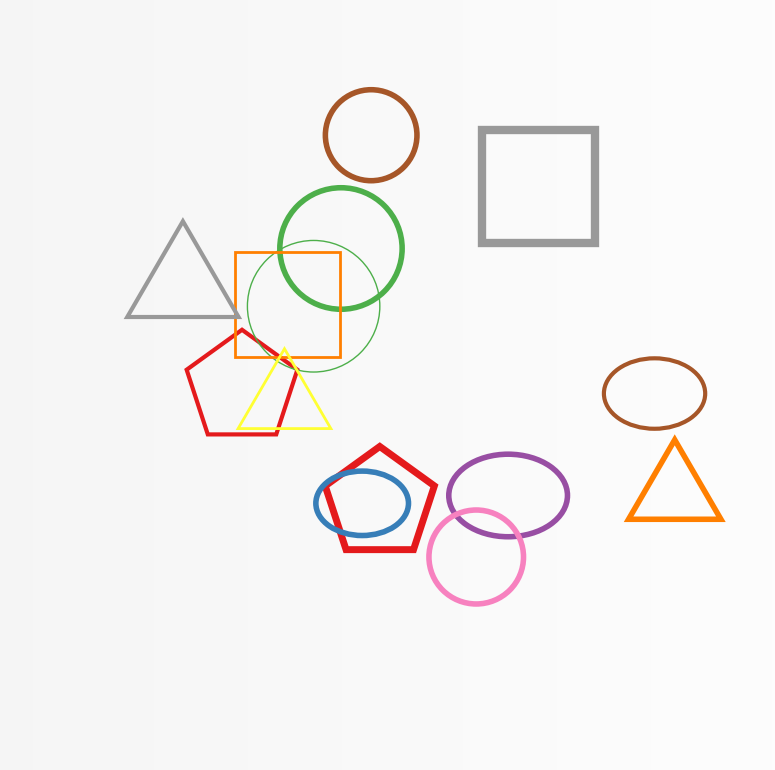[{"shape": "pentagon", "thickness": 2.5, "radius": 0.37, "center": [0.49, 0.346]}, {"shape": "pentagon", "thickness": 1.5, "radius": 0.38, "center": [0.312, 0.497]}, {"shape": "oval", "thickness": 2, "radius": 0.3, "center": [0.467, 0.346]}, {"shape": "circle", "thickness": 0.5, "radius": 0.43, "center": [0.405, 0.602]}, {"shape": "circle", "thickness": 2, "radius": 0.39, "center": [0.44, 0.677]}, {"shape": "oval", "thickness": 2, "radius": 0.38, "center": [0.656, 0.357]}, {"shape": "square", "thickness": 1, "radius": 0.34, "center": [0.371, 0.604]}, {"shape": "triangle", "thickness": 2, "radius": 0.34, "center": [0.871, 0.36]}, {"shape": "triangle", "thickness": 1, "radius": 0.35, "center": [0.367, 0.478]}, {"shape": "circle", "thickness": 2, "radius": 0.3, "center": [0.479, 0.824]}, {"shape": "oval", "thickness": 1.5, "radius": 0.33, "center": [0.845, 0.489]}, {"shape": "circle", "thickness": 2, "radius": 0.31, "center": [0.614, 0.277]}, {"shape": "square", "thickness": 3, "radius": 0.36, "center": [0.695, 0.758]}, {"shape": "triangle", "thickness": 1.5, "radius": 0.41, "center": [0.236, 0.63]}]